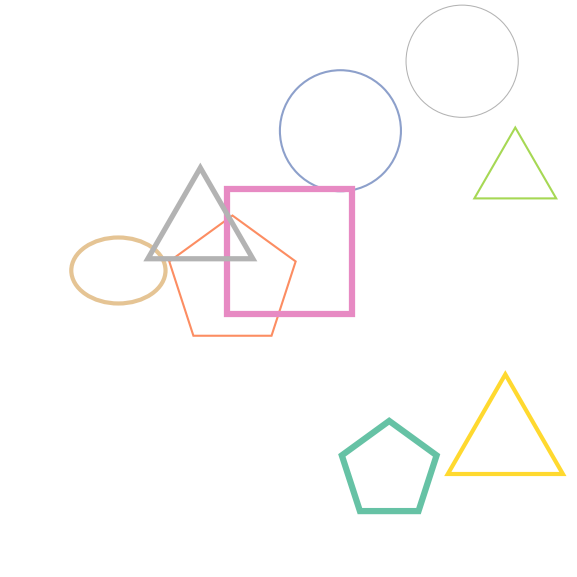[{"shape": "pentagon", "thickness": 3, "radius": 0.43, "center": [0.674, 0.184]}, {"shape": "pentagon", "thickness": 1, "radius": 0.58, "center": [0.403, 0.511]}, {"shape": "circle", "thickness": 1, "radius": 0.52, "center": [0.589, 0.773]}, {"shape": "square", "thickness": 3, "radius": 0.54, "center": [0.502, 0.564]}, {"shape": "triangle", "thickness": 1, "radius": 0.41, "center": [0.892, 0.696]}, {"shape": "triangle", "thickness": 2, "radius": 0.58, "center": [0.875, 0.236]}, {"shape": "oval", "thickness": 2, "radius": 0.41, "center": [0.205, 0.531]}, {"shape": "triangle", "thickness": 2.5, "radius": 0.52, "center": [0.347, 0.604]}, {"shape": "circle", "thickness": 0.5, "radius": 0.49, "center": [0.8, 0.893]}]